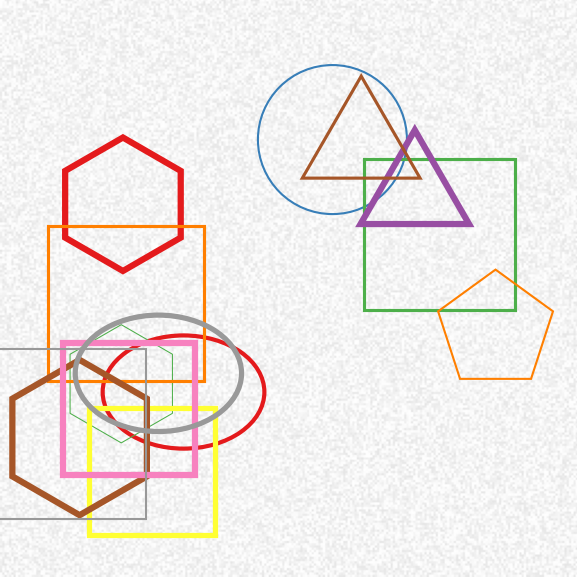[{"shape": "oval", "thickness": 2, "radius": 0.7, "center": [0.318, 0.32]}, {"shape": "hexagon", "thickness": 3, "radius": 0.58, "center": [0.213, 0.645]}, {"shape": "circle", "thickness": 1, "radius": 0.65, "center": [0.576, 0.757]}, {"shape": "square", "thickness": 1.5, "radius": 0.65, "center": [0.762, 0.594]}, {"shape": "hexagon", "thickness": 0.5, "radius": 0.51, "center": [0.21, 0.335]}, {"shape": "triangle", "thickness": 3, "radius": 0.54, "center": [0.718, 0.665]}, {"shape": "pentagon", "thickness": 1, "radius": 0.52, "center": [0.858, 0.428]}, {"shape": "square", "thickness": 1.5, "radius": 0.67, "center": [0.219, 0.473]}, {"shape": "square", "thickness": 2.5, "radius": 0.55, "center": [0.263, 0.183]}, {"shape": "hexagon", "thickness": 3, "radius": 0.67, "center": [0.138, 0.242]}, {"shape": "triangle", "thickness": 1.5, "radius": 0.59, "center": [0.625, 0.75]}, {"shape": "square", "thickness": 3, "radius": 0.57, "center": [0.224, 0.291]}, {"shape": "square", "thickness": 1, "radius": 0.74, "center": [0.105, 0.248]}, {"shape": "oval", "thickness": 2.5, "radius": 0.72, "center": [0.274, 0.353]}]